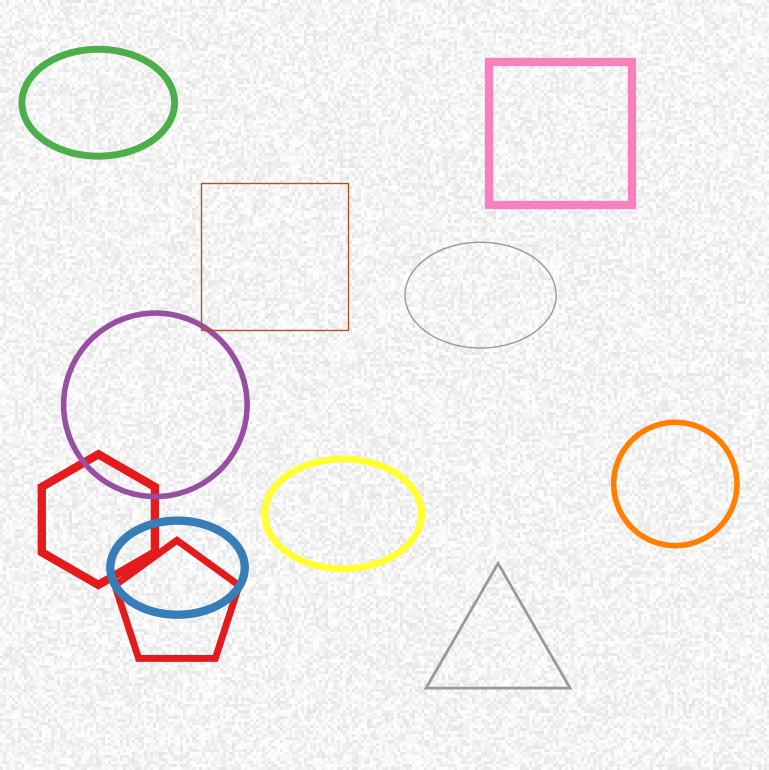[{"shape": "hexagon", "thickness": 3, "radius": 0.42, "center": [0.128, 0.325]}, {"shape": "pentagon", "thickness": 2.5, "radius": 0.42, "center": [0.23, 0.214]}, {"shape": "oval", "thickness": 3, "radius": 0.44, "center": [0.231, 0.263]}, {"shape": "oval", "thickness": 2.5, "radius": 0.5, "center": [0.128, 0.867]}, {"shape": "circle", "thickness": 2, "radius": 0.6, "center": [0.202, 0.474]}, {"shape": "circle", "thickness": 2, "radius": 0.4, "center": [0.877, 0.371]}, {"shape": "oval", "thickness": 2.5, "radius": 0.51, "center": [0.446, 0.333]}, {"shape": "square", "thickness": 0.5, "radius": 0.48, "center": [0.357, 0.667]}, {"shape": "square", "thickness": 3, "radius": 0.46, "center": [0.728, 0.827]}, {"shape": "triangle", "thickness": 1, "radius": 0.54, "center": [0.647, 0.16]}, {"shape": "oval", "thickness": 0.5, "radius": 0.49, "center": [0.624, 0.617]}]